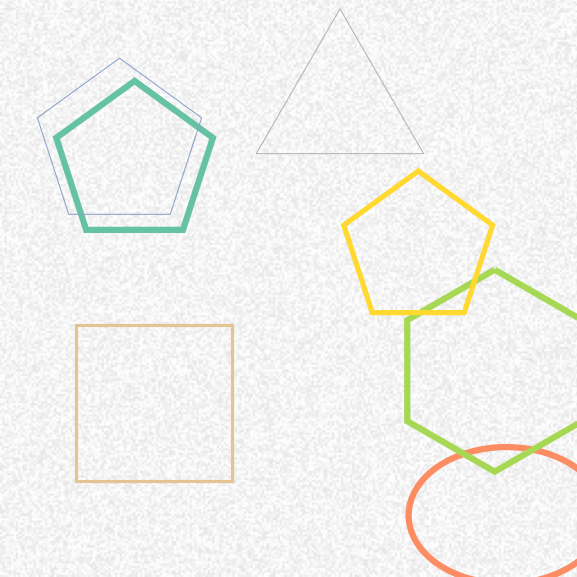[{"shape": "pentagon", "thickness": 3, "radius": 0.71, "center": [0.233, 0.716]}, {"shape": "oval", "thickness": 3, "radius": 0.84, "center": [0.876, 0.107]}, {"shape": "pentagon", "thickness": 0.5, "radius": 0.75, "center": [0.207, 0.749]}, {"shape": "hexagon", "thickness": 3, "radius": 0.87, "center": [0.857, 0.357]}, {"shape": "pentagon", "thickness": 2.5, "radius": 0.68, "center": [0.724, 0.567]}, {"shape": "square", "thickness": 1.5, "radius": 0.67, "center": [0.267, 0.301]}, {"shape": "triangle", "thickness": 0.5, "radius": 0.84, "center": [0.589, 0.817]}]